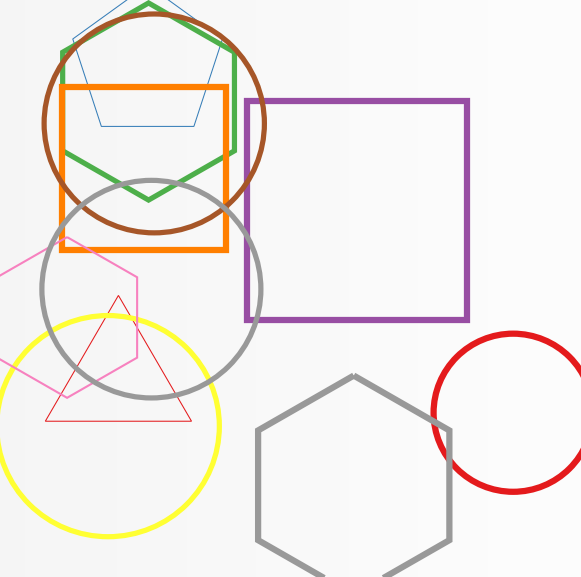[{"shape": "circle", "thickness": 3, "radius": 0.68, "center": [0.883, 0.284]}, {"shape": "triangle", "thickness": 0.5, "radius": 0.73, "center": [0.204, 0.342]}, {"shape": "pentagon", "thickness": 0.5, "radius": 0.68, "center": [0.254, 0.89]}, {"shape": "hexagon", "thickness": 2.5, "radius": 0.85, "center": [0.256, 0.823]}, {"shape": "square", "thickness": 3, "radius": 0.95, "center": [0.615, 0.635]}, {"shape": "square", "thickness": 3, "radius": 0.71, "center": [0.248, 0.707]}, {"shape": "circle", "thickness": 2.5, "radius": 0.96, "center": [0.186, 0.261]}, {"shape": "circle", "thickness": 2.5, "radius": 0.95, "center": [0.265, 0.785]}, {"shape": "hexagon", "thickness": 1, "radius": 0.7, "center": [0.115, 0.449]}, {"shape": "circle", "thickness": 2.5, "radius": 0.94, "center": [0.26, 0.498]}, {"shape": "hexagon", "thickness": 3, "radius": 0.95, "center": [0.609, 0.159]}]